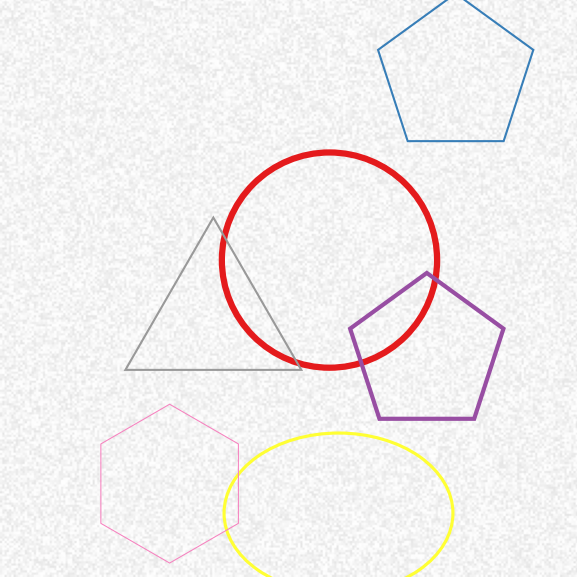[{"shape": "circle", "thickness": 3, "radius": 0.93, "center": [0.571, 0.549]}, {"shape": "pentagon", "thickness": 1, "radius": 0.71, "center": [0.789, 0.869]}, {"shape": "pentagon", "thickness": 2, "radius": 0.7, "center": [0.739, 0.387]}, {"shape": "oval", "thickness": 1.5, "radius": 0.99, "center": [0.586, 0.111]}, {"shape": "hexagon", "thickness": 0.5, "radius": 0.69, "center": [0.294, 0.162]}, {"shape": "triangle", "thickness": 1, "radius": 0.88, "center": [0.369, 0.447]}]